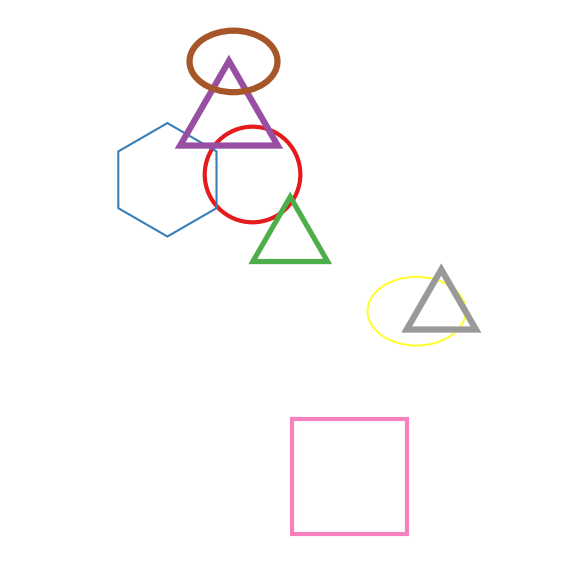[{"shape": "circle", "thickness": 2, "radius": 0.41, "center": [0.437, 0.697]}, {"shape": "hexagon", "thickness": 1, "radius": 0.49, "center": [0.29, 0.688]}, {"shape": "triangle", "thickness": 2.5, "radius": 0.37, "center": [0.503, 0.584]}, {"shape": "triangle", "thickness": 3, "radius": 0.49, "center": [0.396, 0.796]}, {"shape": "oval", "thickness": 1, "radius": 0.42, "center": [0.721, 0.46]}, {"shape": "oval", "thickness": 3, "radius": 0.38, "center": [0.404, 0.893]}, {"shape": "square", "thickness": 2, "radius": 0.5, "center": [0.605, 0.174]}, {"shape": "triangle", "thickness": 3, "radius": 0.35, "center": [0.764, 0.463]}]